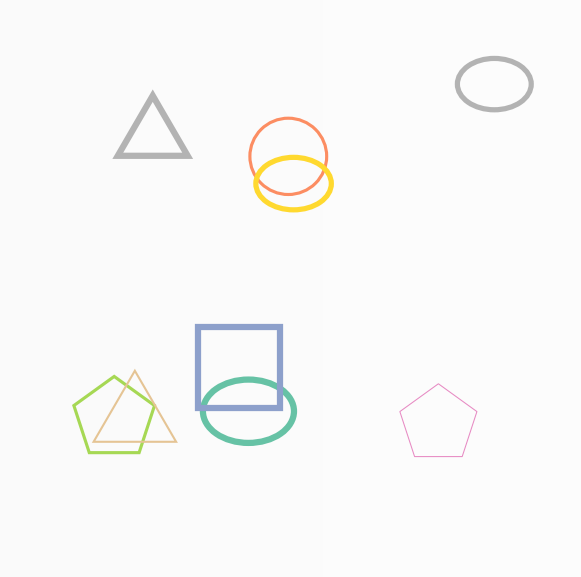[{"shape": "oval", "thickness": 3, "radius": 0.39, "center": [0.427, 0.287]}, {"shape": "circle", "thickness": 1.5, "radius": 0.33, "center": [0.496, 0.728]}, {"shape": "square", "thickness": 3, "radius": 0.35, "center": [0.411, 0.362]}, {"shape": "pentagon", "thickness": 0.5, "radius": 0.35, "center": [0.754, 0.265]}, {"shape": "pentagon", "thickness": 1.5, "radius": 0.36, "center": [0.196, 0.274]}, {"shape": "oval", "thickness": 2.5, "radius": 0.32, "center": [0.505, 0.681]}, {"shape": "triangle", "thickness": 1, "radius": 0.41, "center": [0.232, 0.275]}, {"shape": "triangle", "thickness": 3, "radius": 0.35, "center": [0.263, 0.764]}, {"shape": "oval", "thickness": 2.5, "radius": 0.32, "center": [0.85, 0.853]}]